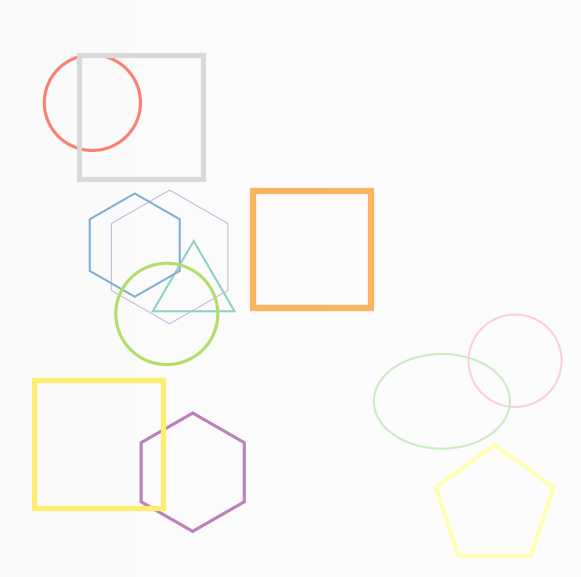[{"shape": "triangle", "thickness": 1, "radius": 0.41, "center": [0.333, 0.501]}, {"shape": "pentagon", "thickness": 2, "radius": 0.53, "center": [0.851, 0.123]}, {"shape": "hexagon", "thickness": 0.5, "radius": 0.58, "center": [0.292, 0.554]}, {"shape": "circle", "thickness": 1.5, "radius": 0.41, "center": [0.159, 0.821]}, {"shape": "hexagon", "thickness": 1, "radius": 0.45, "center": [0.232, 0.575]}, {"shape": "square", "thickness": 3, "radius": 0.51, "center": [0.537, 0.567]}, {"shape": "circle", "thickness": 1.5, "radius": 0.44, "center": [0.287, 0.456]}, {"shape": "circle", "thickness": 1, "radius": 0.4, "center": [0.886, 0.374]}, {"shape": "square", "thickness": 2.5, "radius": 0.53, "center": [0.243, 0.796]}, {"shape": "hexagon", "thickness": 1.5, "radius": 0.51, "center": [0.332, 0.181]}, {"shape": "oval", "thickness": 1, "radius": 0.59, "center": [0.76, 0.304]}, {"shape": "square", "thickness": 2.5, "radius": 0.55, "center": [0.17, 0.23]}]